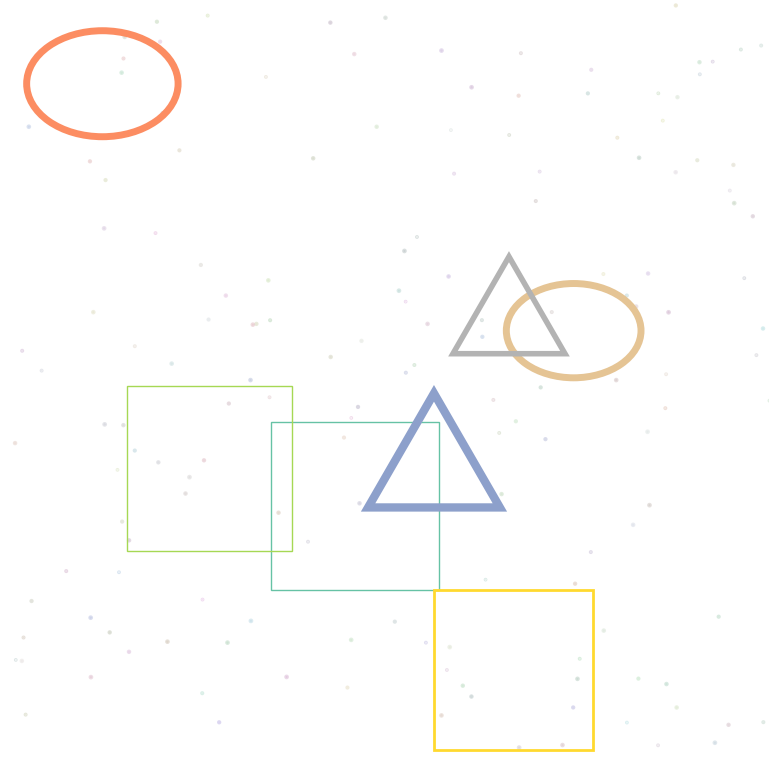[{"shape": "square", "thickness": 0.5, "radius": 0.55, "center": [0.461, 0.343]}, {"shape": "oval", "thickness": 2.5, "radius": 0.49, "center": [0.133, 0.891]}, {"shape": "triangle", "thickness": 3, "radius": 0.49, "center": [0.564, 0.39]}, {"shape": "square", "thickness": 0.5, "radius": 0.54, "center": [0.272, 0.391]}, {"shape": "square", "thickness": 1, "radius": 0.52, "center": [0.667, 0.13]}, {"shape": "oval", "thickness": 2.5, "radius": 0.44, "center": [0.745, 0.571]}, {"shape": "triangle", "thickness": 2, "radius": 0.42, "center": [0.661, 0.583]}]